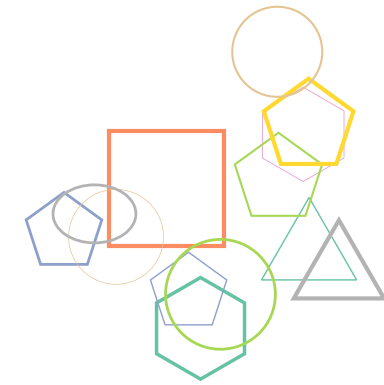[{"shape": "hexagon", "thickness": 2.5, "radius": 0.66, "center": [0.521, 0.147]}, {"shape": "triangle", "thickness": 1, "radius": 0.71, "center": [0.803, 0.344]}, {"shape": "square", "thickness": 3, "radius": 0.75, "center": [0.433, 0.51]}, {"shape": "pentagon", "thickness": 2, "radius": 0.52, "center": [0.166, 0.397]}, {"shape": "pentagon", "thickness": 1, "radius": 0.52, "center": [0.49, 0.241]}, {"shape": "hexagon", "thickness": 0.5, "radius": 0.61, "center": [0.787, 0.651]}, {"shape": "pentagon", "thickness": 1.5, "radius": 0.6, "center": [0.723, 0.536]}, {"shape": "circle", "thickness": 2, "radius": 0.71, "center": [0.573, 0.236]}, {"shape": "pentagon", "thickness": 3, "radius": 0.61, "center": [0.802, 0.673]}, {"shape": "circle", "thickness": 1.5, "radius": 0.58, "center": [0.72, 0.866]}, {"shape": "circle", "thickness": 0.5, "radius": 0.62, "center": [0.302, 0.385]}, {"shape": "triangle", "thickness": 3, "radius": 0.68, "center": [0.88, 0.293]}, {"shape": "oval", "thickness": 2, "radius": 0.54, "center": [0.245, 0.444]}]